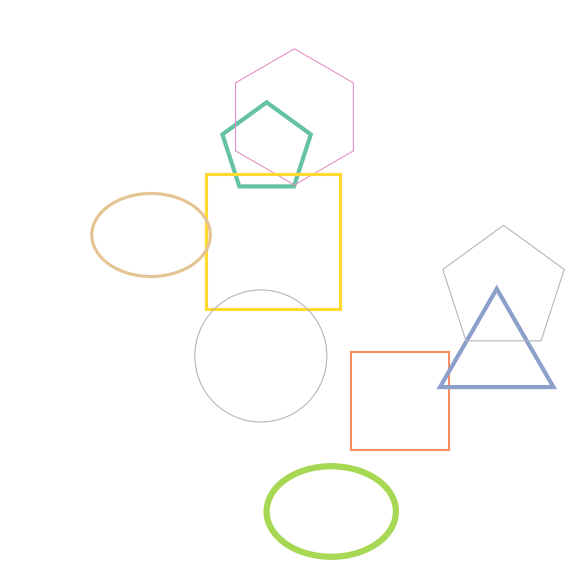[{"shape": "pentagon", "thickness": 2, "radius": 0.4, "center": [0.462, 0.741]}, {"shape": "square", "thickness": 1, "radius": 0.42, "center": [0.693, 0.305]}, {"shape": "triangle", "thickness": 2, "radius": 0.57, "center": [0.86, 0.386]}, {"shape": "hexagon", "thickness": 0.5, "radius": 0.59, "center": [0.51, 0.797]}, {"shape": "oval", "thickness": 3, "radius": 0.56, "center": [0.574, 0.113]}, {"shape": "square", "thickness": 1.5, "radius": 0.58, "center": [0.473, 0.581]}, {"shape": "oval", "thickness": 1.5, "radius": 0.51, "center": [0.262, 0.592]}, {"shape": "pentagon", "thickness": 0.5, "radius": 0.55, "center": [0.872, 0.498]}, {"shape": "circle", "thickness": 0.5, "radius": 0.57, "center": [0.452, 0.383]}]